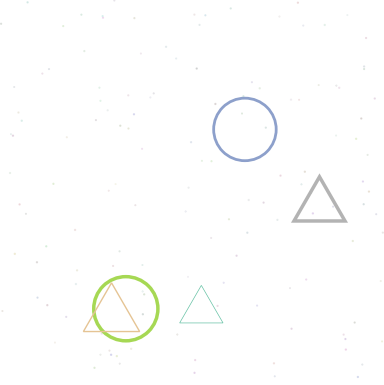[{"shape": "triangle", "thickness": 0.5, "radius": 0.33, "center": [0.523, 0.194]}, {"shape": "circle", "thickness": 2, "radius": 0.41, "center": [0.636, 0.664]}, {"shape": "circle", "thickness": 2.5, "radius": 0.42, "center": [0.327, 0.198]}, {"shape": "triangle", "thickness": 1, "radius": 0.42, "center": [0.29, 0.181]}, {"shape": "triangle", "thickness": 2.5, "radius": 0.38, "center": [0.83, 0.464]}]